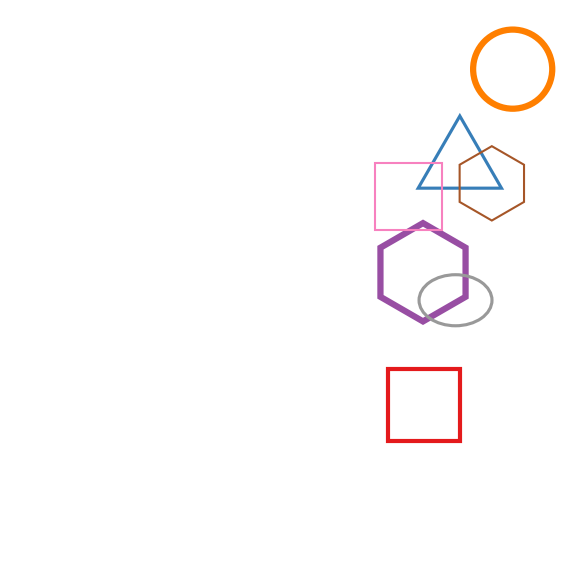[{"shape": "square", "thickness": 2, "radius": 0.31, "center": [0.734, 0.298]}, {"shape": "triangle", "thickness": 1.5, "radius": 0.42, "center": [0.796, 0.715]}, {"shape": "hexagon", "thickness": 3, "radius": 0.43, "center": [0.732, 0.528]}, {"shape": "circle", "thickness": 3, "radius": 0.34, "center": [0.888, 0.879]}, {"shape": "hexagon", "thickness": 1, "radius": 0.32, "center": [0.852, 0.682]}, {"shape": "square", "thickness": 1, "radius": 0.29, "center": [0.707, 0.659]}, {"shape": "oval", "thickness": 1.5, "radius": 0.32, "center": [0.789, 0.479]}]